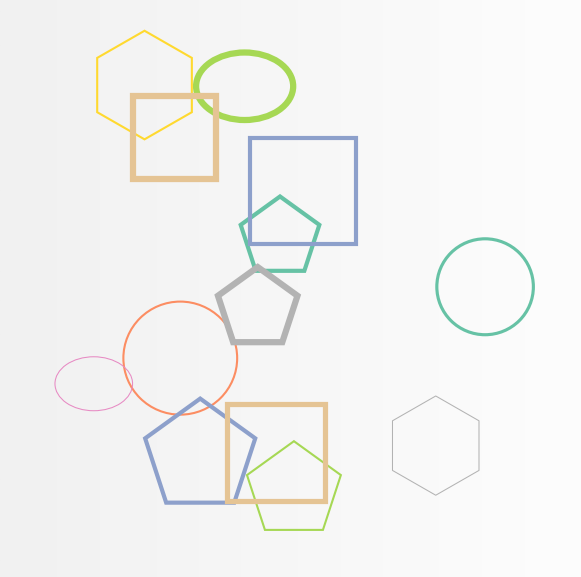[{"shape": "pentagon", "thickness": 2, "radius": 0.36, "center": [0.482, 0.588]}, {"shape": "circle", "thickness": 1.5, "radius": 0.42, "center": [0.835, 0.503]}, {"shape": "circle", "thickness": 1, "radius": 0.49, "center": [0.31, 0.379]}, {"shape": "pentagon", "thickness": 2, "radius": 0.5, "center": [0.344, 0.209]}, {"shape": "square", "thickness": 2, "radius": 0.46, "center": [0.521, 0.669]}, {"shape": "oval", "thickness": 0.5, "radius": 0.33, "center": [0.161, 0.335]}, {"shape": "oval", "thickness": 3, "radius": 0.42, "center": [0.421, 0.85]}, {"shape": "pentagon", "thickness": 1, "radius": 0.42, "center": [0.506, 0.15]}, {"shape": "hexagon", "thickness": 1, "radius": 0.47, "center": [0.249, 0.852]}, {"shape": "square", "thickness": 2.5, "radius": 0.42, "center": [0.475, 0.216]}, {"shape": "square", "thickness": 3, "radius": 0.36, "center": [0.3, 0.762]}, {"shape": "hexagon", "thickness": 0.5, "radius": 0.43, "center": [0.75, 0.228]}, {"shape": "pentagon", "thickness": 3, "radius": 0.36, "center": [0.443, 0.465]}]